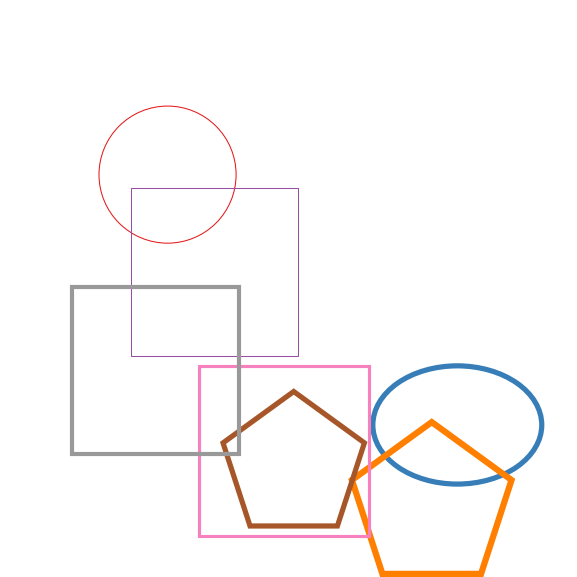[{"shape": "circle", "thickness": 0.5, "radius": 0.59, "center": [0.29, 0.697]}, {"shape": "oval", "thickness": 2.5, "radius": 0.73, "center": [0.792, 0.263]}, {"shape": "square", "thickness": 0.5, "radius": 0.73, "center": [0.371, 0.528]}, {"shape": "pentagon", "thickness": 3, "radius": 0.73, "center": [0.748, 0.123]}, {"shape": "pentagon", "thickness": 2.5, "radius": 0.64, "center": [0.509, 0.192]}, {"shape": "square", "thickness": 1.5, "radius": 0.74, "center": [0.491, 0.218]}, {"shape": "square", "thickness": 2, "radius": 0.72, "center": [0.269, 0.357]}]